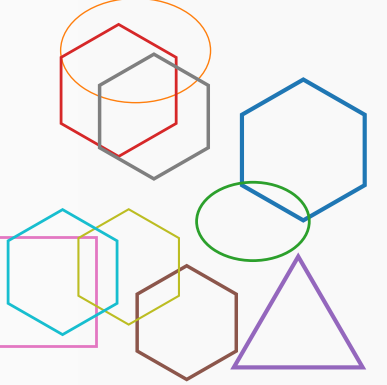[{"shape": "hexagon", "thickness": 3, "radius": 0.91, "center": [0.783, 0.611]}, {"shape": "oval", "thickness": 1, "radius": 0.97, "center": [0.35, 0.869]}, {"shape": "oval", "thickness": 2, "radius": 0.73, "center": [0.653, 0.425]}, {"shape": "hexagon", "thickness": 2, "radius": 0.86, "center": [0.306, 0.765]}, {"shape": "triangle", "thickness": 3, "radius": 0.96, "center": [0.77, 0.142]}, {"shape": "hexagon", "thickness": 2.5, "radius": 0.74, "center": [0.482, 0.162]}, {"shape": "square", "thickness": 2, "radius": 0.71, "center": [0.108, 0.244]}, {"shape": "hexagon", "thickness": 2.5, "radius": 0.81, "center": [0.397, 0.697]}, {"shape": "hexagon", "thickness": 1.5, "radius": 0.75, "center": [0.332, 0.307]}, {"shape": "hexagon", "thickness": 2, "radius": 0.81, "center": [0.162, 0.293]}]